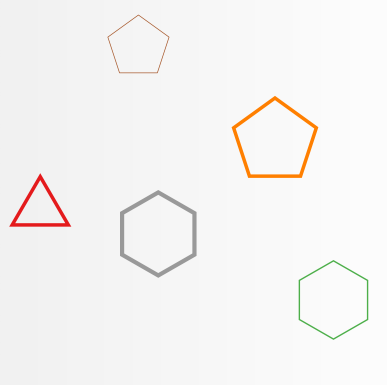[{"shape": "triangle", "thickness": 2.5, "radius": 0.42, "center": [0.104, 0.458]}, {"shape": "hexagon", "thickness": 1, "radius": 0.51, "center": [0.861, 0.221]}, {"shape": "pentagon", "thickness": 2.5, "radius": 0.56, "center": [0.71, 0.633]}, {"shape": "pentagon", "thickness": 0.5, "radius": 0.42, "center": [0.357, 0.878]}, {"shape": "hexagon", "thickness": 3, "radius": 0.54, "center": [0.408, 0.392]}]